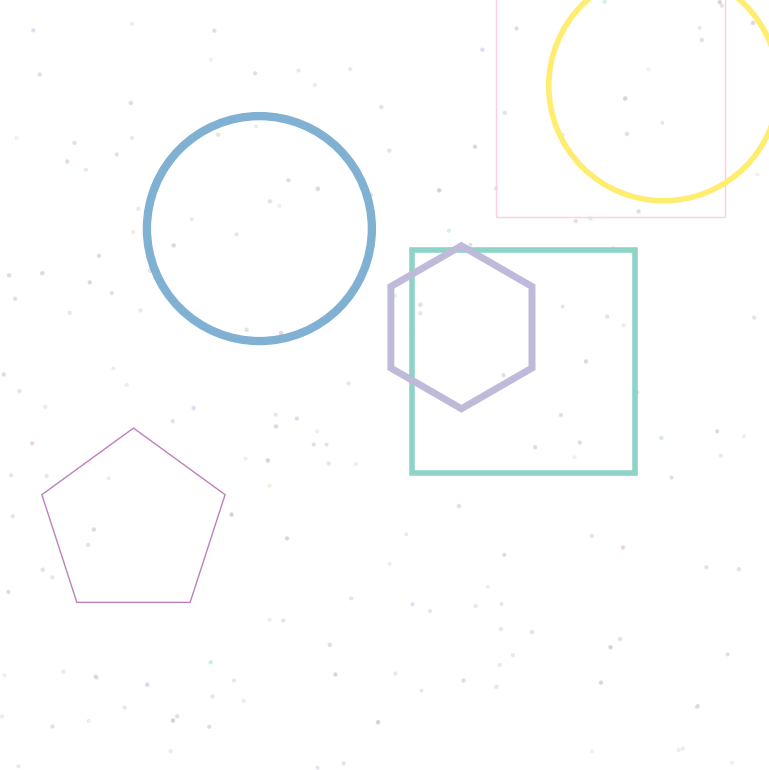[{"shape": "square", "thickness": 2, "radius": 0.72, "center": [0.68, 0.53]}, {"shape": "hexagon", "thickness": 2.5, "radius": 0.53, "center": [0.599, 0.575]}, {"shape": "circle", "thickness": 3, "radius": 0.73, "center": [0.337, 0.703]}, {"shape": "square", "thickness": 0.5, "radius": 0.74, "center": [0.793, 0.867]}, {"shape": "pentagon", "thickness": 0.5, "radius": 0.63, "center": [0.173, 0.319]}, {"shape": "circle", "thickness": 2, "radius": 0.75, "center": [0.862, 0.888]}]